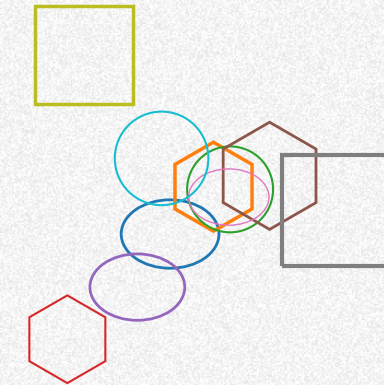[{"shape": "oval", "thickness": 2, "radius": 0.63, "center": [0.442, 0.392]}, {"shape": "hexagon", "thickness": 2.5, "radius": 0.58, "center": [0.555, 0.515]}, {"shape": "circle", "thickness": 1.5, "radius": 0.56, "center": [0.598, 0.508]}, {"shape": "hexagon", "thickness": 1.5, "radius": 0.57, "center": [0.175, 0.119]}, {"shape": "oval", "thickness": 2, "radius": 0.62, "center": [0.357, 0.254]}, {"shape": "hexagon", "thickness": 2, "radius": 0.7, "center": [0.7, 0.543]}, {"shape": "oval", "thickness": 1, "radius": 0.52, "center": [0.594, 0.488]}, {"shape": "square", "thickness": 3, "radius": 0.72, "center": [0.875, 0.454]}, {"shape": "square", "thickness": 2.5, "radius": 0.64, "center": [0.218, 0.858]}, {"shape": "circle", "thickness": 1.5, "radius": 0.61, "center": [0.42, 0.589]}]